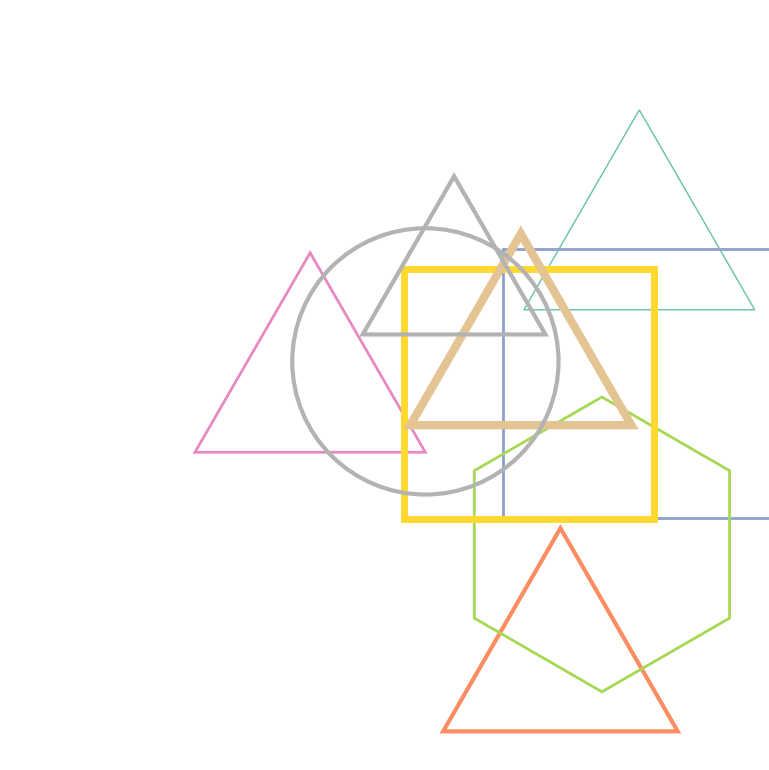[{"shape": "triangle", "thickness": 0.5, "radius": 0.87, "center": [0.83, 0.684]}, {"shape": "triangle", "thickness": 1.5, "radius": 0.88, "center": [0.728, 0.138]}, {"shape": "square", "thickness": 1, "radius": 0.87, "center": [0.827, 0.502]}, {"shape": "triangle", "thickness": 1, "radius": 0.86, "center": [0.403, 0.499]}, {"shape": "hexagon", "thickness": 1, "radius": 0.96, "center": [0.782, 0.293]}, {"shape": "square", "thickness": 2.5, "radius": 0.81, "center": [0.687, 0.488]}, {"shape": "triangle", "thickness": 3, "radius": 0.83, "center": [0.676, 0.531]}, {"shape": "circle", "thickness": 1.5, "radius": 0.86, "center": [0.552, 0.531]}, {"shape": "triangle", "thickness": 1.5, "radius": 0.68, "center": [0.59, 0.634]}]